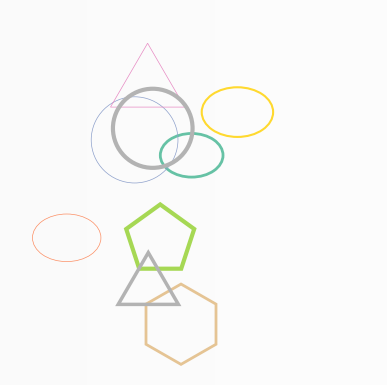[{"shape": "oval", "thickness": 2, "radius": 0.4, "center": [0.495, 0.597]}, {"shape": "oval", "thickness": 0.5, "radius": 0.44, "center": [0.172, 0.382]}, {"shape": "circle", "thickness": 0.5, "radius": 0.56, "center": [0.347, 0.637]}, {"shape": "triangle", "thickness": 0.5, "radius": 0.55, "center": [0.381, 0.777]}, {"shape": "pentagon", "thickness": 3, "radius": 0.46, "center": [0.413, 0.377]}, {"shape": "oval", "thickness": 1.5, "radius": 0.46, "center": [0.613, 0.709]}, {"shape": "hexagon", "thickness": 2, "radius": 0.52, "center": [0.467, 0.158]}, {"shape": "circle", "thickness": 3, "radius": 0.51, "center": [0.394, 0.667]}, {"shape": "triangle", "thickness": 2.5, "radius": 0.45, "center": [0.383, 0.254]}]